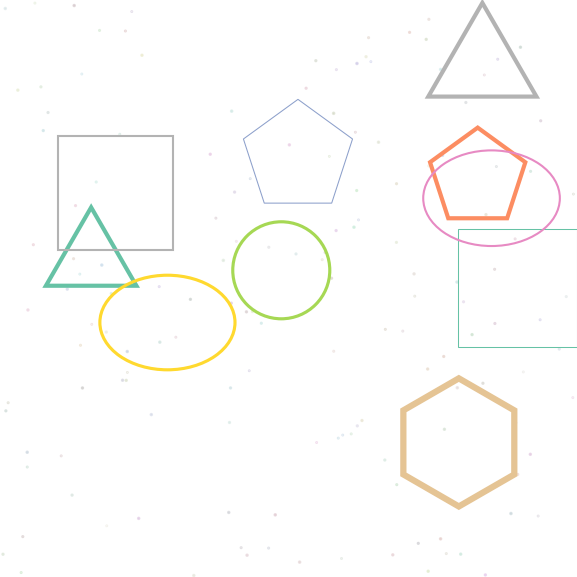[{"shape": "triangle", "thickness": 2, "radius": 0.45, "center": [0.158, 0.55]}, {"shape": "square", "thickness": 0.5, "radius": 0.51, "center": [0.896, 0.5]}, {"shape": "pentagon", "thickness": 2, "radius": 0.43, "center": [0.827, 0.691]}, {"shape": "pentagon", "thickness": 0.5, "radius": 0.5, "center": [0.516, 0.728]}, {"shape": "oval", "thickness": 1, "radius": 0.59, "center": [0.851, 0.656]}, {"shape": "circle", "thickness": 1.5, "radius": 0.42, "center": [0.487, 0.531]}, {"shape": "oval", "thickness": 1.5, "radius": 0.58, "center": [0.29, 0.441]}, {"shape": "hexagon", "thickness": 3, "radius": 0.55, "center": [0.795, 0.233]}, {"shape": "square", "thickness": 1, "radius": 0.5, "center": [0.2, 0.665]}, {"shape": "triangle", "thickness": 2, "radius": 0.54, "center": [0.835, 0.886]}]